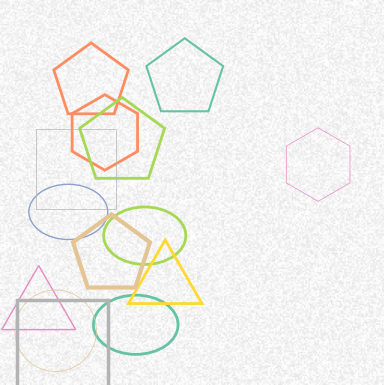[{"shape": "oval", "thickness": 2, "radius": 0.55, "center": [0.353, 0.156]}, {"shape": "pentagon", "thickness": 1.5, "radius": 0.52, "center": [0.48, 0.796]}, {"shape": "pentagon", "thickness": 2, "radius": 0.51, "center": [0.237, 0.787]}, {"shape": "hexagon", "thickness": 2, "radius": 0.49, "center": [0.272, 0.656]}, {"shape": "oval", "thickness": 1, "radius": 0.51, "center": [0.177, 0.45]}, {"shape": "hexagon", "thickness": 0.5, "radius": 0.48, "center": [0.826, 0.573]}, {"shape": "triangle", "thickness": 1, "radius": 0.55, "center": [0.101, 0.199]}, {"shape": "oval", "thickness": 2, "radius": 0.53, "center": [0.376, 0.388]}, {"shape": "pentagon", "thickness": 2, "radius": 0.58, "center": [0.317, 0.631]}, {"shape": "triangle", "thickness": 2, "radius": 0.55, "center": [0.429, 0.267]}, {"shape": "circle", "thickness": 0.5, "radius": 0.53, "center": [0.145, 0.141]}, {"shape": "pentagon", "thickness": 3, "radius": 0.53, "center": [0.29, 0.338]}, {"shape": "square", "thickness": 0.5, "radius": 0.52, "center": [0.197, 0.562]}, {"shape": "square", "thickness": 2.5, "radius": 0.59, "center": [0.163, 0.103]}]